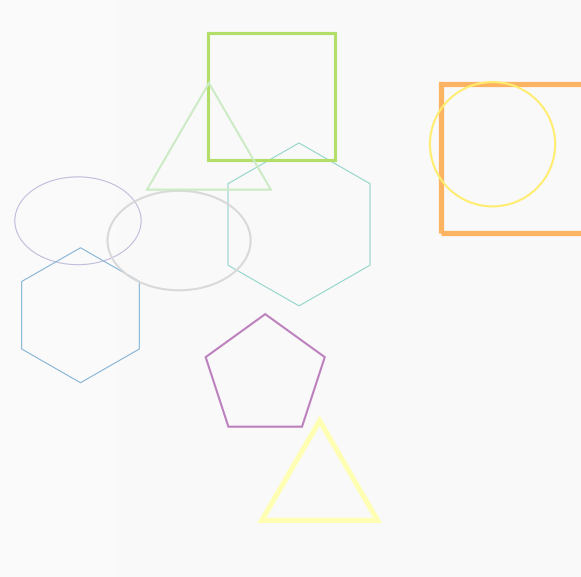[{"shape": "hexagon", "thickness": 0.5, "radius": 0.71, "center": [0.514, 0.611]}, {"shape": "triangle", "thickness": 2.5, "radius": 0.58, "center": [0.55, 0.156]}, {"shape": "oval", "thickness": 0.5, "radius": 0.54, "center": [0.134, 0.617]}, {"shape": "hexagon", "thickness": 0.5, "radius": 0.58, "center": [0.138, 0.453]}, {"shape": "square", "thickness": 2.5, "radius": 0.65, "center": [0.889, 0.725]}, {"shape": "square", "thickness": 1.5, "radius": 0.55, "center": [0.467, 0.832]}, {"shape": "oval", "thickness": 1, "radius": 0.62, "center": [0.308, 0.583]}, {"shape": "pentagon", "thickness": 1, "radius": 0.54, "center": [0.456, 0.347]}, {"shape": "triangle", "thickness": 1, "radius": 0.62, "center": [0.36, 0.732]}, {"shape": "circle", "thickness": 1, "radius": 0.54, "center": [0.847, 0.749]}]